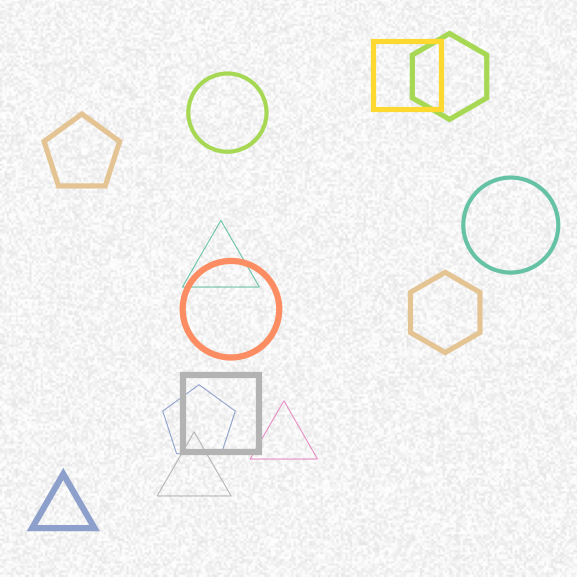[{"shape": "circle", "thickness": 2, "radius": 0.41, "center": [0.884, 0.609]}, {"shape": "triangle", "thickness": 0.5, "radius": 0.38, "center": [0.382, 0.541]}, {"shape": "circle", "thickness": 3, "radius": 0.42, "center": [0.4, 0.464]}, {"shape": "pentagon", "thickness": 0.5, "radius": 0.33, "center": [0.345, 0.267]}, {"shape": "triangle", "thickness": 3, "radius": 0.31, "center": [0.11, 0.116]}, {"shape": "triangle", "thickness": 0.5, "radius": 0.34, "center": [0.492, 0.238]}, {"shape": "circle", "thickness": 2, "radius": 0.34, "center": [0.394, 0.804]}, {"shape": "hexagon", "thickness": 2.5, "radius": 0.37, "center": [0.778, 0.867]}, {"shape": "square", "thickness": 2.5, "radius": 0.29, "center": [0.705, 0.87]}, {"shape": "pentagon", "thickness": 2.5, "radius": 0.34, "center": [0.142, 0.733]}, {"shape": "hexagon", "thickness": 2.5, "radius": 0.35, "center": [0.771, 0.458]}, {"shape": "square", "thickness": 3, "radius": 0.33, "center": [0.383, 0.283]}, {"shape": "triangle", "thickness": 0.5, "radius": 0.37, "center": [0.336, 0.177]}]